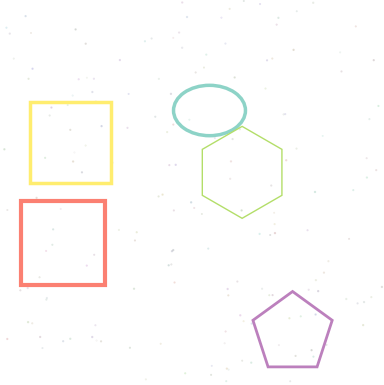[{"shape": "oval", "thickness": 2.5, "radius": 0.47, "center": [0.544, 0.713]}, {"shape": "square", "thickness": 3, "radius": 0.54, "center": [0.164, 0.369]}, {"shape": "hexagon", "thickness": 1, "radius": 0.6, "center": [0.629, 0.552]}, {"shape": "pentagon", "thickness": 2, "radius": 0.54, "center": [0.76, 0.135]}, {"shape": "square", "thickness": 2.5, "radius": 0.53, "center": [0.184, 0.63]}]